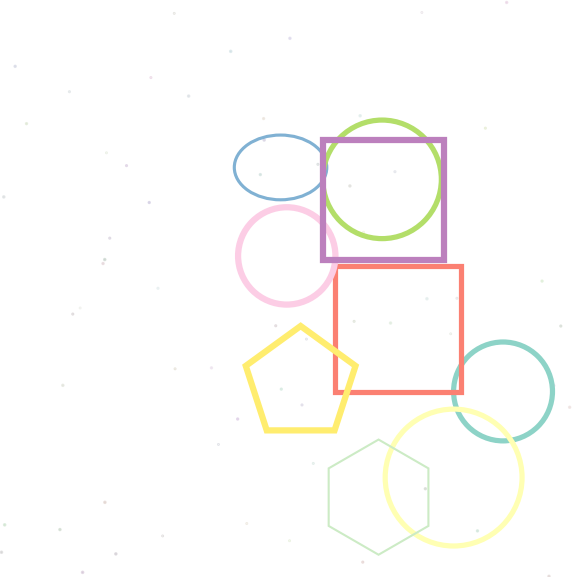[{"shape": "circle", "thickness": 2.5, "radius": 0.43, "center": [0.871, 0.321]}, {"shape": "circle", "thickness": 2.5, "radius": 0.59, "center": [0.786, 0.172]}, {"shape": "square", "thickness": 2.5, "radius": 0.55, "center": [0.689, 0.429]}, {"shape": "oval", "thickness": 1.5, "radius": 0.4, "center": [0.486, 0.709]}, {"shape": "circle", "thickness": 2.5, "radius": 0.51, "center": [0.662, 0.689]}, {"shape": "circle", "thickness": 3, "radius": 0.42, "center": [0.497, 0.556]}, {"shape": "square", "thickness": 3, "radius": 0.52, "center": [0.664, 0.653]}, {"shape": "hexagon", "thickness": 1, "radius": 0.5, "center": [0.655, 0.138]}, {"shape": "pentagon", "thickness": 3, "radius": 0.5, "center": [0.521, 0.335]}]